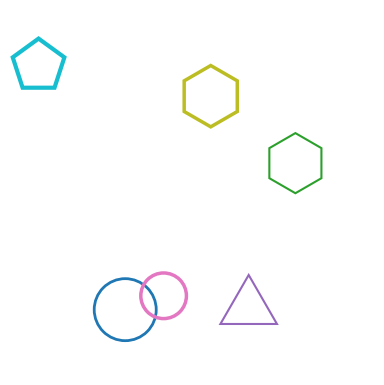[{"shape": "circle", "thickness": 2, "radius": 0.4, "center": [0.325, 0.196]}, {"shape": "hexagon", "thickness": 1.5, "radius": 0.39, "center": [0.767, 0.576]}, {"shape": "triangle", "thickness": 1.5, "radius": 0.42, "center": [0.646, 0.201]}, {"shape": "circle", "thickness": 2.5, "radius": 0.3, "center": [0.425, 0.232]}, {"shape": "hexagon", "thickness": 2.5, "radius": 0.4, "center": [0.547, 0.75]}, {"shape": "pentagon", "thickness": 3, "radius": 0.35, "center": [0.1, 0.829]}]